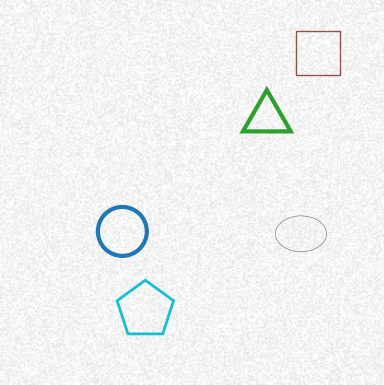[{"shape": "circle", "thickness": 3, "radius": 0.32, "center": [0.318, 0.399]}, {"shape": "triangle", "thickness": 3, "radius": 0.36, "center": [0.693, 0.695]}, {"shape": "square", "thickness": 1, "radius": 0.29, "center": [0.826, 0.863]}, {"shape": "oval", "thickness": 0.5, "radius": 0.33, "center": [0.782, 0.393]}, {"shape": "pentagon", "thickness": 2, "radius": 0.39, "center": [0.377, 0.195]}]